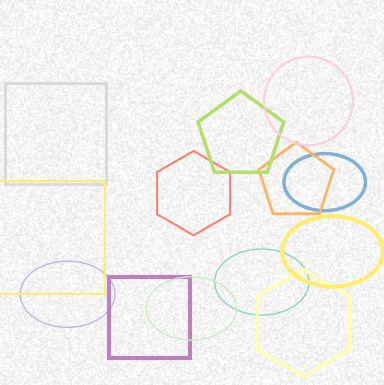[{"shape": "oval", "thickness": 1, "radius": 0.61, "center": [0.68, 0.267]}, {"shape": "hexagon", "thickness": 2.5, "radius": 0.69, "center": [0.788, 0.161]}, {"shape": "oval", "thickness": 1, "radius": 0.61, "center": [0.176, 0.236]}, {"shape": "hexagon", "thickness": 1.5, "radius": 0.55, "center": [0.503, 0.498]}, {"shape": "oval", "thickness": 2.5, "radius": 0.53, "center": [0.843, 0.527]}, {"shape": "pentagon", "thickness": 2, "radius": 0.51, "center": [0.77, 0.528]}, {"shape": "pentagon", "thickness": 2.5, "radius": 0.58, "center": [0.626, 0.647]}, {"shape": "circle", "thickness": 1.5, "radius": 0.58, "center": [0.801, 0.738]}, {"shape": "square", "thickness": 2, "radius": 0.66, "center": [0.145, 0.654]}, {"shape": "square", "thickness": 3, "radius": 0.52, "center": [0.388, 0.175]}, {"shape": "oval", "thickness": 1, "radius": 0.59, "center": [0.497, 0.199]}, {"shape": "oval", "thickness": 3, "radius": 0.65, "center": [0.864, 0.347]}, {"shape": "square", "thickness": 1.5, "radius": 0.74, "center": [0.124, 0.383]}]